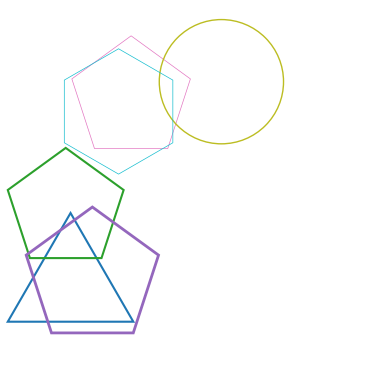[{"shape": "triangle", "thickness": 1.5, "radius": 0.94, "center": [0.183, 0.259]}, {"shape": "pentagon", "thickness": 1.5, "radius": 0.79, "center": [0.171, 0.458]}, {"shape": "pentagon", "thickness": 2, "radius": 0.9, "center": [0.24, 0.282]}, {"shape": "pentagon", "thickness": 0.5, "radius": 0.81, "center": [0.341, 0.745]}, {"shape": "circle", "thickness": 1, "radius": 0.81, "center": [0.575, 0.788]}, {"shape": "hexagon", "thickness": 0.5, "radius": 0.81, "center": [0.308, 0.711]}]